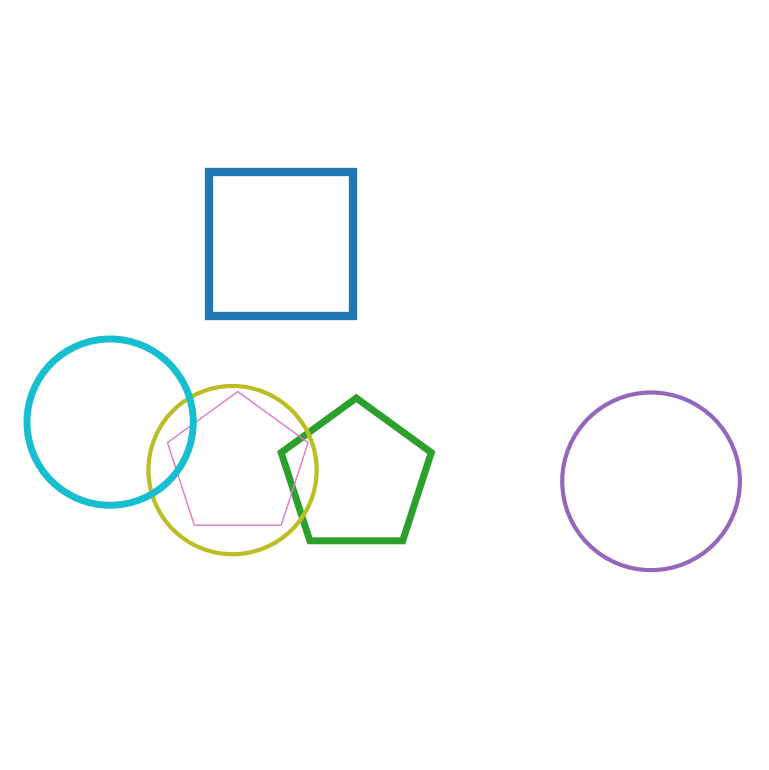[{"shape": "square", "thickness": 3, "radius": 0.47, "center": [0.365, 0.683]}, {"shape": "pentagon", "thickness": 2.5, "radius": 0.51, "center": [0.463, 0.381]}, {"shape": "circle", "thickness": 1.5, "radius": 0.58, "center": [0.846, 0.375]}, {"shape": "pentagon", "thickness": 0.5, "radius": 0.48, "center": [0.309, 0.396]}, {"shape": "circle", "thickness": 1.5, "radius": 0.55, "center": [0.302, 0.389]}, {"shape": "circle", "thickness": 2.5, "radius": 0.54, "center": [0.143, 0.452]}]